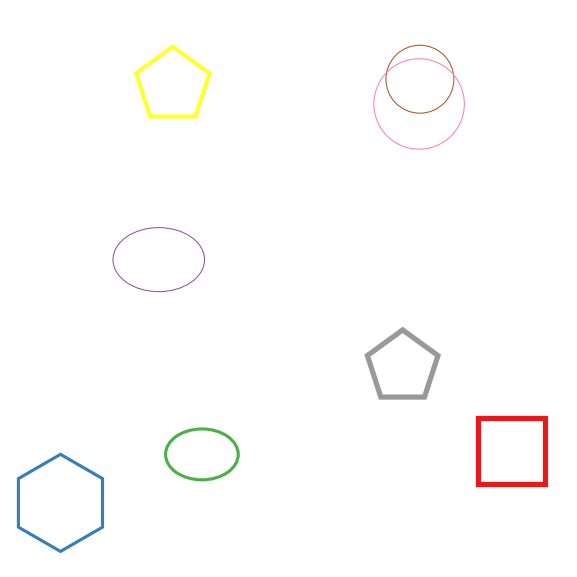[{"shape": "square", "thickness": 2.5, "radius": 0.29, "center": [0.886, 0.218]}, {"shape": "hexagon", "thickness": 1.5, "radius": 0.42, "center": [0.105, 0.128]}, {"shape": "oval", "thickness": 1.5, "radius": 0.31, "center": [0.35, 0.212]}, {"shape": "oval", "thickness": 0.5, "radius": 0.4, "center": [0.275, 0.55]}, {"shape": "pentagon", "thickness": 2, "radius": 0.33, "center": [0.299, 0.851]}, {"shape": "circle", "thickness": 0.5, "radius": 0.29, "center": [0.727, 0.862]}, {"shape": "circle", "thickness": 0.5, "radius": 0.39, "center": [0.726, 0.819]}, {"shape": "pentagon", "thickness": 2.5, "radius": 0.32, "center": [0.697, 0.364]}]